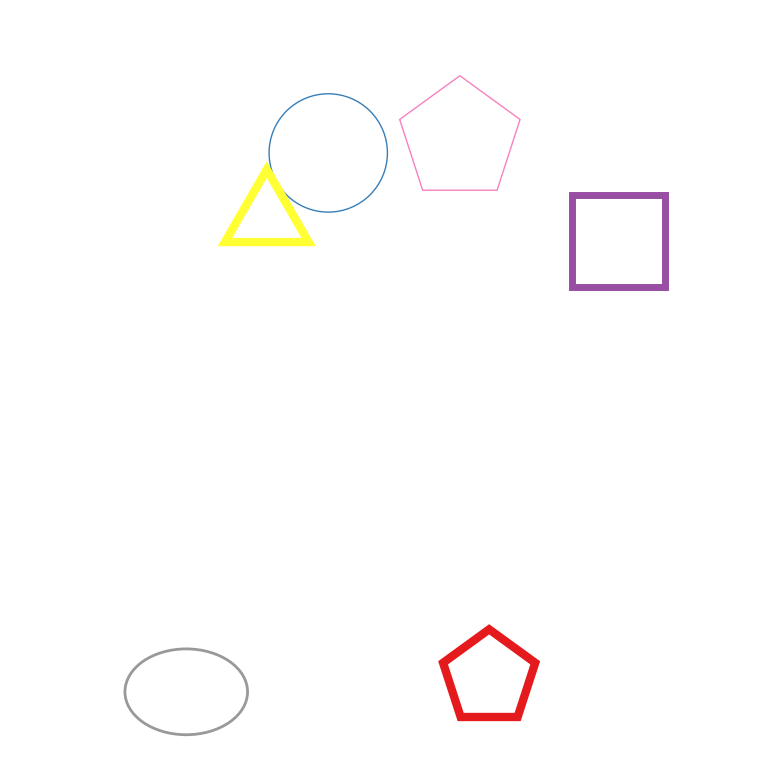[{"shape": "pentagon", "thickness": 3, "radius": 0.31, "center": [0.635, 0.12]}, {"shape": "circle", "thickness": 0.5, "radius": 0.38, "center": [0.426, 0.801]}, {"shape": "square", "thickness": 2.5, "radius": 0.3, "center": [0.803, 0.687]}, {"shape": "triangle", "thickness": 3, "radius": 0.31, "center": [0.346, 0.717]}, {"shape": "pentagon", "thickness": 0.5, "radius": 0.41, "center": [0.597, 0.819]}, {"shape": "oval", "thickness": 1, "radius": 0.4, "center": [0.242, 0.102]}]